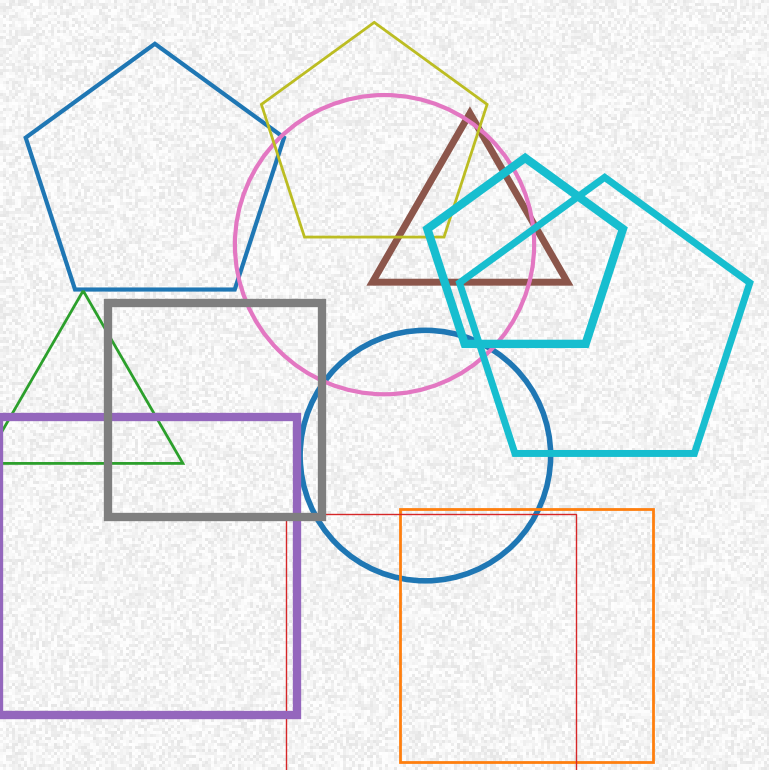[{"shape": "circle", "thickness": 2, "radius": 0.81, "center": [0.552, 0.408]}, {"shape": "pentagon", "thickness": 1.5, "radius": 0.88, "center": [0.201, 0.767]}, {"shape": "square", "thickness": 1, "radius": 0.82, "center": [0.684, 0.174]}, {"shape": "triangle", "thickness": 1, "radius": 0.75, "center": [0.108, 0.473]}, {"shape": "square", "thickness": 0.5, "radius": 0.94, "center": [0.56, 0.145]}, {"shape": "square", "thickness": 3, "radius": 0.97, "center": [0.193, 0.265]}, {"shape": "triangle", "thickness": 2.5, "radius": 0.73, "center": [0.61, 0.707]}, {"shape": "circle", "thickness": 1.5, "radius": 0.97, "center": [0.499, 0.682]}, {"shape": "square", "thickness": 3, "radius": 0.69, "center": [0.279, 0.467]}, {"shape": "pentagon", "thickness": 1, "radius": 0.77, "center": [0.486, 0.817]}, {"shape": "pentagon", "thickness": 3, "radius": 0.67, "center": [0.682, 0.661]}, {"shape": "pentagon", "thickness": 2.5, "radius": 0.99, "center": [0.785, 0.571]}]